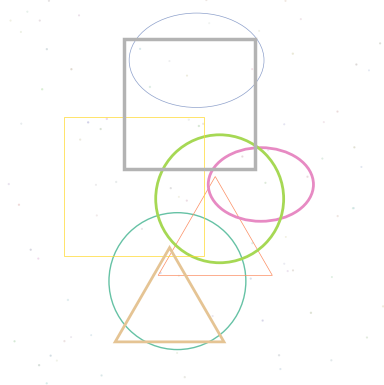[{"shape": "circle", "thickness": 1, "radius": 0.89, "center": [0.461, 0.27]}, {"shape": "triangle", "thickness": 0.5, "radius": 0.86, "center": [0.559, 0.37]}, {"shape": "oval", "thickness": 0.5, "radius": 0.88, "center": [0.511, 0.843]}, {"shape": "oval", "thickness": 2, "radius": 0.68, "center": [0.678, 0.521]}, {"shape": "circle", "thickness": 2, "radius": 0.83, "center": [0.571, 0.484]}, {"shape": "square", "thickness": 0.5, "radius": 0.9, "center": [0.348, 0.516]}, {"shape": "triangle", "thickness": 2, "radius": 0.82, "center": [0.44, 0.194]}, {"shape": "square", "thickness": 2.5, "radius": 0.85, "center": [0.493, 0.73]}]